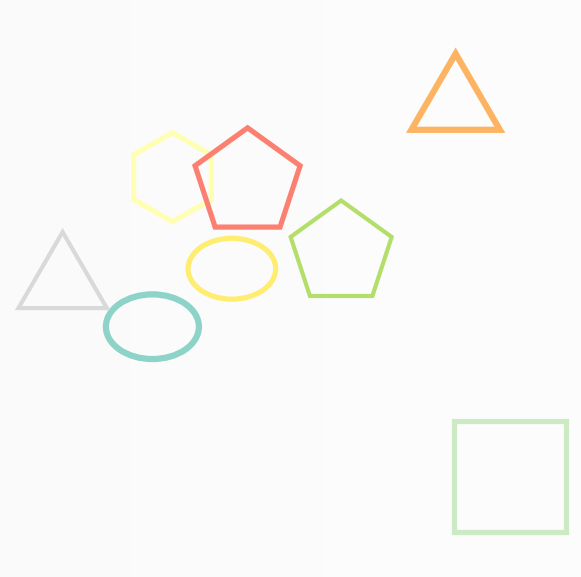[{"shape": "oval", "thickness": 3, "radius": 0.4, "center": [0.262, 0.433]}, {"shape": "hexagon", "thickness": 2.5, "radius": 0.39, "center": [0.297, 0.692]}, {"shape": "pentagon", "thickness": 2.5, "radius": 0.48, "center": [0.426, 0.683]}, {"shape": "triangle", "thickness": 3, "radius": 0.44, "center": [0.784, 0.818]}, {"shape": "pentagon", "thickness": 2, "radius": 0.46, "center": [0.587, 0.561]}, {"shape": "triangle", "thickness": 2, "radius": 0.44, "center": [0.108, 0.51]}, {"shape": "square", "thickness": 2.5, "radius": 0.48, "center": [0.878, 0.173]}, {"shape": "oval", "thickness": 2.5, "radius": 0.38, "center": [0.399, 0.534]}]